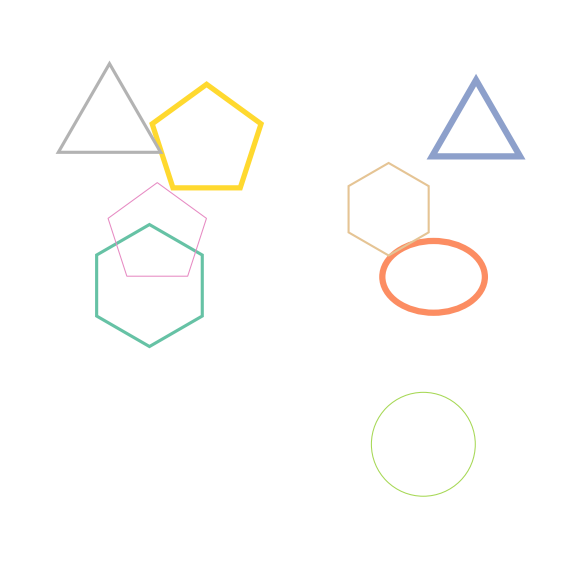[{"shape": "hexagon", "thickness": 1.5, "radius": 0.53, "center": [0.259, 0.505]}, {"shape": "oval", "thickness": 3, "radius": 0.44, "center": [0.751, 0.52]}, {"shape": "triangle", "thickness": 3, "radius": 0.44, "center": [0.824, 0.772]}, {"shape": "pentagon", "thickness": 0.5, "radius": 0.45, "center": [0.272, 0.593]}, {"shape": "circle", "thickness": 0.5, "radius": 0.45, "center": [0.733, 0.23]}, {"shape": "pentagon", "thickness": 2.5, "radius": 0.5, "center": [0.358, 0.754]}, {"shape": "hexagon", "thickness": 1, "radius": 0.4, "center": [0.673, 0.637]}, {"shape": "triangle", "thickness": 1.5, "radius": 0.51, "center": [0.19, 0.787]}]